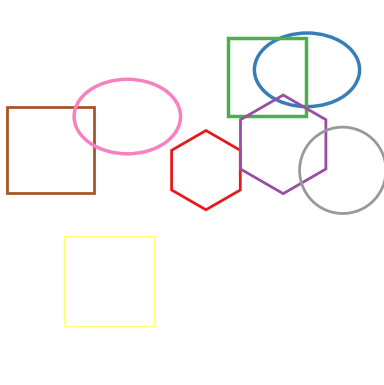[{"shape": "hexagon", "thickness": 2, "radius": 0.51, "center": [0.535, 0.558]}, {"shape": "oval", "thickness": 2.5, "radius": 0.68, "center": [0.797, 0.819]}, {"shape": "square", "thickness": 2.5, "radius": 0.51, "center": [0.694, 0.799]}, {"shape": "hexagon", "thickness": 2, "radius": 0.64, "center": [0.736, 0.625]}, {"shape": "square", "thickness": 0.5, "radius": 0.59, "center": [0.283, 0.27]}, {"shape": "square", "thickness": 2, "radius": 0.56, "center": [0.131, 0.61]}, {"shape": "oval", "thickness": 2.5, "radius": 0.69, "center": [0.331, 0.697]}, {"shape": "circle", "thickness": 2, "radius": 0.56, "center": [0.89, 0.558]}]